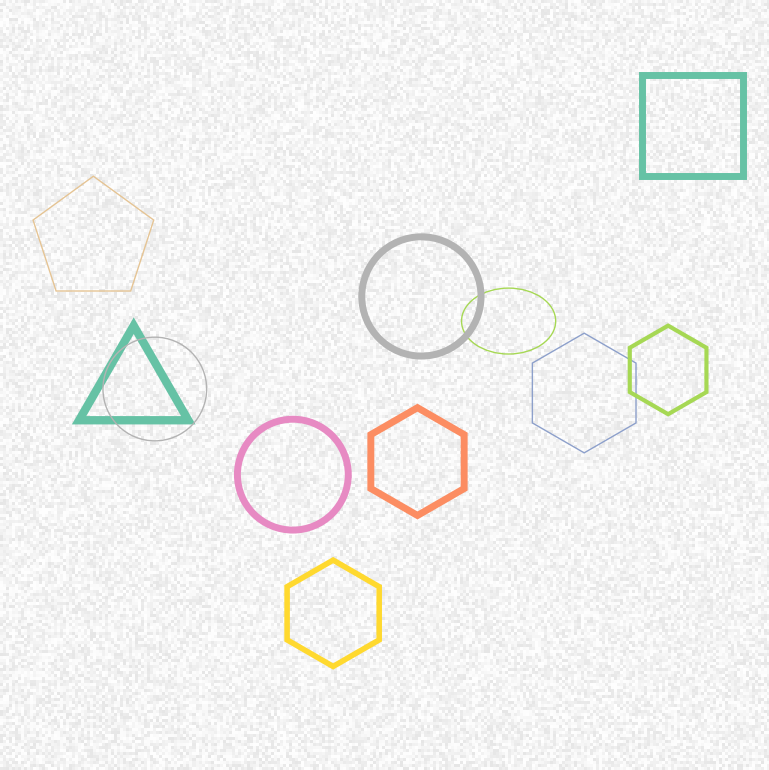[{"shape": "square", "thickness": 2.5, "radius": 0.33, "center": [0.899, 0.837]}, {"shape": "triangle", "thickness": 3, "radius": 0.41, "center": [0.174, 0.495]}, {"shape": "hexagon", "thickness": 2.5, "radius": 0.35, "center": [0.542, 0.401]}, {"shape": "hexagon", "thickness": 0.5, "radius": 0.39, "center": [0.759, 0.49]}, {"shape": "circle", "thickness": 2.5, "radius": 0.36, "center": [0.38, 0.384]}, {"shape": "hexagon", "thickness": 1.5, "radius": 0.29, "center": [0.868, 0.52]}, {"shape": "oval", "thickness": 0.5, "radius": 0.31, "center": [0.661, 0.583]}, {"shape": "hexagon", "thickness": 2, "radius": 0.35, "center": [0.433, 0.204]}, {"shape": "pentagon", "thickness": 0.5, "radius": 0.41, "center": [0.121, 0.689]}, {"shape": "circle", "thickness": 0.5, "radius": 0.34, "center": [0.201, 0.495]}, {"shape": "circle", "thickness": 2.5, "radius": 0.39, "center": [0.547, 0.615]}]